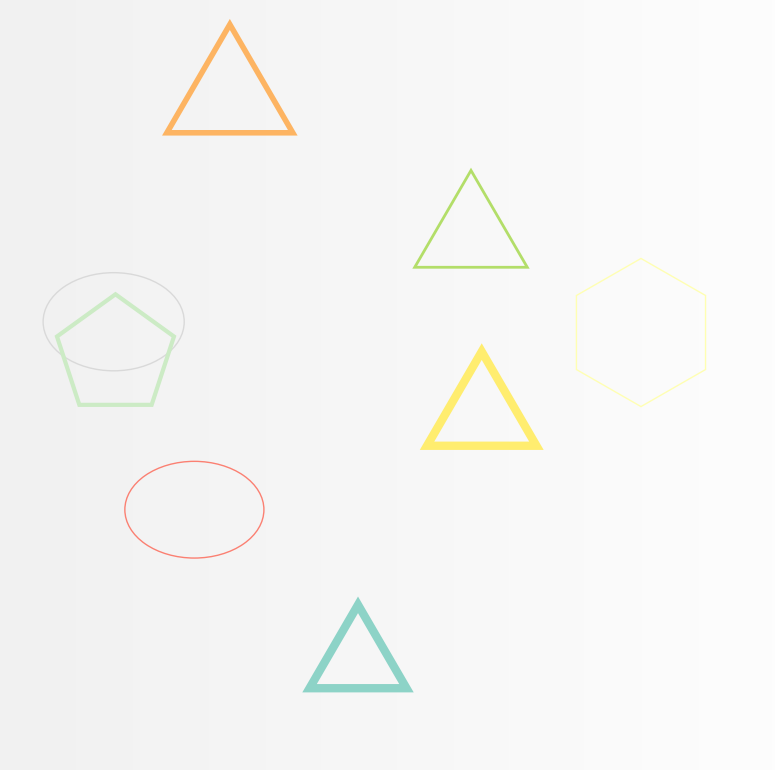[{"shape": "triangle", "thickness": 3, "radius": 0.36, "center": [0.462, 0.142]}, {"shape": "hexagon", "thickness": 0.5, "radius": 0.48, "center": [0.827, 0.568]}, {"shape": "oval", "thickness": 0.5, "radius": 0.45, "center": [0.251, 0.338]}, {"shape": "triangle", "thickness": 2, "radius": 0.47, "center": [0.297, 0.874]}, {"shape": "triangle", "thickness": 1, "radius": 0.42, "center": [0.608, 0.695]}, {"shape": "oval", "thickness": 0.5, "radius": 0.46, "center": [0.147, 0.582]}, {"shape": "pentagon", "thickness": 1.5, "radius": 0.4, "center": [0.149, 0.538]}, {"shape": "triangle", "thickness": 3, "radius": 0.41, "center": [0.622, 0.462]}]